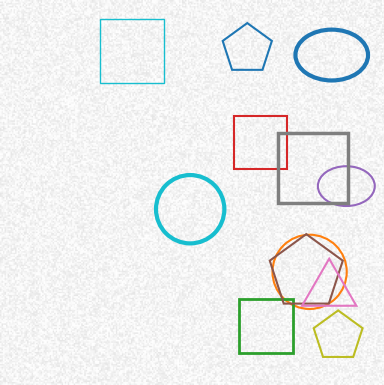[{"shape": "pentagon", "thickness": 1.5, "radius": 0.34, "center": [0.642, 0.873]}, {"shape": "oval", "thickness": 3, "radius": 0.47, "center": [0.862, 0.857]}, {"shape": "circle", "thickness": 1.5, "radius": 0.48, "center": [0.804, 0.294]}, {"shape": "square", "thickness": 2, "radius": 0.35, "center": [0.691, 0.154]}, {"shape": "square", "thickness": 1.5, "radius": 0.34, "center": [0.677, 0.629]}, {"shape": "oval", "thickness": 1.5, "radius": 0.37, "center": [0.9, 0.517]}, {"shape": "pentagon", "thickness": 1.5, "radius": 0.5, "center": [0.796, 0.292]}, {"shape": "triangle", "thickness": 1.5, "radius": 0.41, "center": [0.855, 0.247]}, {"shape": "square", "thickness": 2.5, "radius": 0.45, "center": [0.812, 0.564]}, {"shape": "pentagon", "thickness": 1.5, "radius": 0.33, "center": [0.878, 0.127]}, {"shape": "circle", "thickness": 3, "radius": 0.44, "center": [0.494, 0.457]}, {"shape": "square", "thickness": 1, "radius": 0.41, "center": [0.342, 0.867]}]